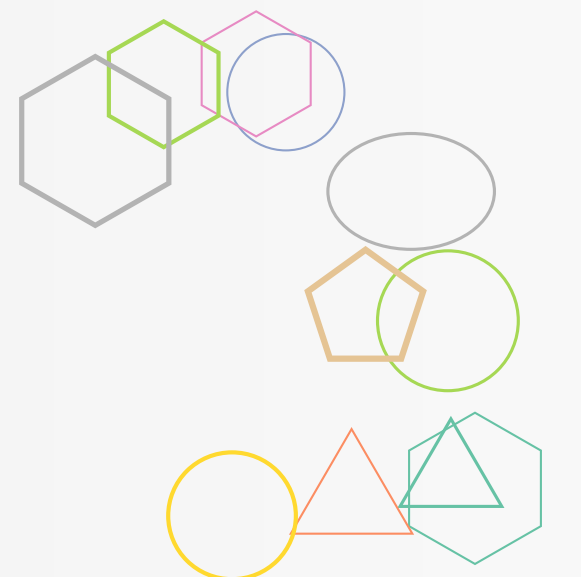[{"shape": "triangle", "thickness": 1.5, "radius": 0.51, "center": [0.776, 0.173]}, {"shape": "hexagon", "thickness": 1, "radius": 0.65, "center": [0.817, 0.154]}, {"shape": "triangle", "thickness": 1, "radius": 0.6, "center": [0.605, 0.135]}, {"shape": "circle", "thickness": 1, "radius": 0.5, "center": [0.492, 0.839]}, {"shape": "hexagon", "thickness": 1, "radius": 0.54, "center": [0.441, 0.871]}, {"shape": "circle", "thickness": 1.5, "radius": 0.61, "center": [0.771, 0.444]}, {"shape": "hexagon", "thickness": 2, "radius": 0.54, "center": [0.282, 0.853]}, {"shape": "circle", "thickness": 2, "radius": 0.55, "center": [0.399, 0.106]}, {"shape": "pentagon", "thickness": 3, "radius": 0.52, "center": [0.629, 0.462]}, {"shape": "oval", "thickness": 1.5, "radius": 0.72, "center": [0.707, 0.668]}, {"shape": "hexagon", "thickness": 2.5, "radius": 0.73, "center": [0.164, 0.755]}]